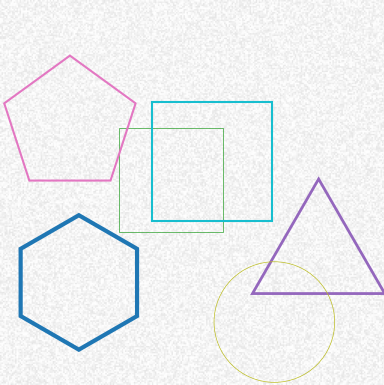[{"shape": "hexagon", "thickness": 3, "radius": 0.87, "center": [0.205, 0.266]}, {"shape": "square", "thickness": 0.5, "radius": 0.67, "center": [0.444, 0.532]}, {"shape": "triangle", "thickness": 2, "radius": 0.99, "center": [0.828, 0.337]}, {"shape": "pentagon", "thickness": 1.5, "radius": 0.9, "center": [0.182, 0.676]}, {"shape": "circle", "thickness": 0.5, "radius": 0.78, "center": [0.713, 0.163]}, {"shape": "square", "thickness": 1.5, "radius": 0.77, "center": [0.551, 0.581]}]